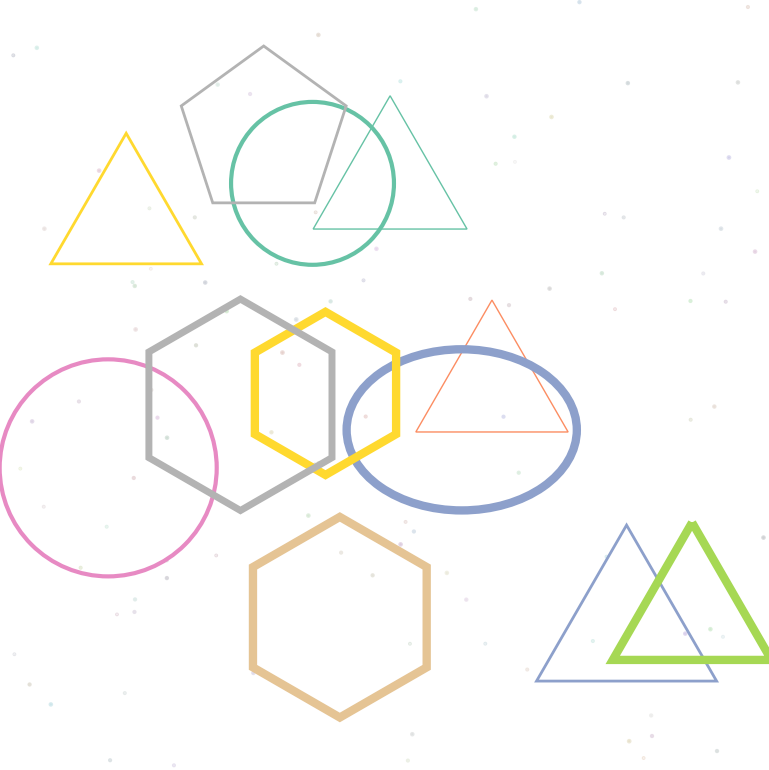[{"shape": "triangle", "thickness": 0.5, "radius": 0.58, "center": [0.507, 0.76]}, {"shape": "circle", "thickness": 1.5, "radius": 0.53, "center": [0.406, 0.762]}, {"shape": "triangle", "thickness": 0.5, "radius": 0.57, "center": [0.639, 0.496]}, {"shape": "oval", "thickness": 3, "radius": 0.75, "center": [0.6, 0.442]}, {"shape": "triangle", "thickness": 1, "radius": 0.68, "center": [0.814, 0.183]}, {"shape": "circle", "thickness": 1.5, "radius": 0.7, "center": [0.141, 0.392]}, {"shape": "triangle", "thickness": 3, "radius": 0.59, "center": [0.899, 0.202]}, {"shape": "hexagon", "thickness": 3, "radius": 0.53, "center": [0.423, 0.489]}, {"shape": "triangle", "thickness": 1, "radius": 0.57, "center": [0.164, 0.714]}, {"shape": "hexagon", "thickness": 3, "radius": 0.65, "center": [0.441, 0.198]}, {"shape": "pentagon", "thickness": 1, "radius": 0.56, "center": [0.342, 0.828]}, {"shape": "hexagon", "thickness": 2.5, "radius": 0.69, "center": [0.312, 0.474]}]